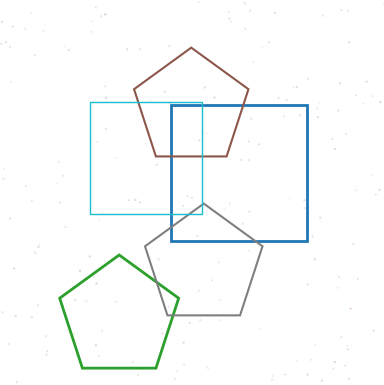[{"shape": "square", "thickness": 2, "radius": 0.88, "center": [0.62, 0.551]}, {"shape": "pentagon", "thickness": 2, "radius": 0.81, "center": [0.31, 0.175]}, {"shape": "pentagon", "thickness": 1.5, "radius": 0.78, "center": [0.497, 0.72]}, {"shape": "pentagon", "thickness": 1.5, "radius": 0.8, "center": [0.529, 0.311]}, {"shape": "square", "thickness": 1, "radius": 0.73, "center": [0.379, 0.59]}]